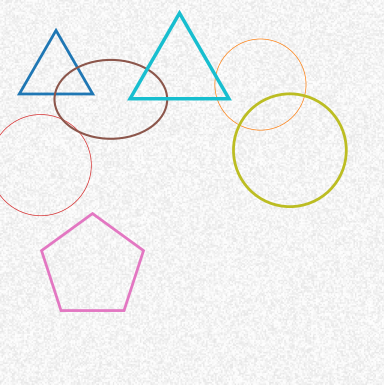[{"shape": "triangle", "thickness": 2, "radius": 0.55, "center": [0.146, 0.811]}, {"shape": "circle", "thickness": 0.5, "radius": 0.59, "center": [0.676, 0.78]}, {"shape": "circle", "thickness": 0.5, "radius": 0.66, "center": [0.106, 0.571]}, {"shape": "oval", "thickness": 1.5, "radius": 0.73, "center": [0.288, 0.742]}, {"shape": "pentagon", "thickness": 2, "radius": 0.7, "center": [0.24, 0.306]}, {"shape": "circle", "thickness": 2, "radius": 0.73, "center": [0.753, 0.61]}, {"shape": "triangle", "thickness": 2.5, "radius": 0.74, "center": [0.466, 0.818]}]